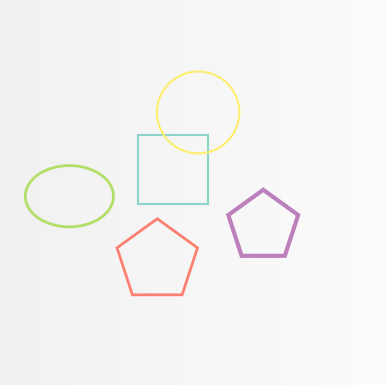[{"shape": "square", "thickness": 1.5, "radius": 0.45, "center": [0.445, 0.559]}, {"shape": "pentagon", "thickness": 2, "radius": 0.55, "center": [0.406, 0.323]}, {"shape": "oval", "thickness": 2, "radius": 0.57, "center": [0.179, 0.49]}, {"shape": "pentagon", "thickness": 3, "radius": 0.47, "center": [0.679, 0.412]}, {"shape": "circle", "thickness": 1.5, "radius": 0.53, "center": [0.511, 0.708]}]